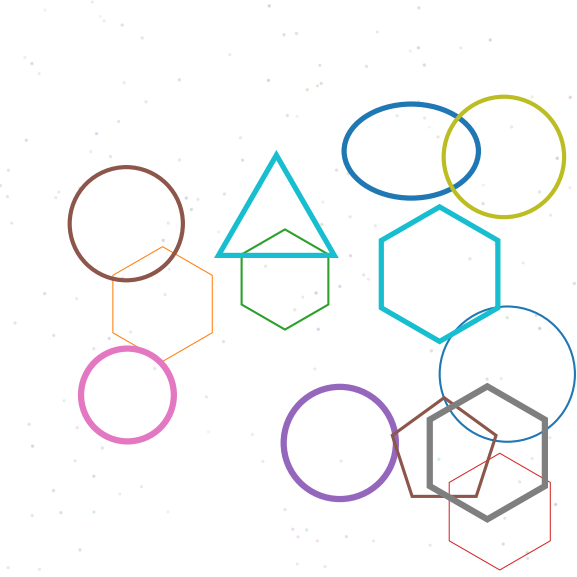[{"shape": "oval", "thickness": 2.5, "radius": 0.58, "center": [0.712, 0.738]}, {"shape": "circle", "thickness": 1, "radius": 0.59, "center": [0.878, 0.351]}, {"shape": "hexagon", "thickness": 0.5, "radius": 0.5, "center": [0.281, 0.473]}, {"shape": "hexagon", "thickness": 1, "radius": 0.43, "center": [0.493, 0.515]}, {"shape": "hexagon", "thickness": 0.5, "radius": 0.51, "center": [0.865, 0.113]}, {"shape": "circle", "thickness": 3, "radius": 0.49, "center": [0.588, 0.232]}, {"shape": "pentagon", "thickness": 1.5, "radius": 0.47, "center": [0.769, 0.216]}, {"shape": "circle", "thickness": 2, "radius": 0.49, "center": [0.219, 0.612]}, {"shape": "circle", "thickness": 3, "radius": 0.4, "center": [0.221, 0.315]}, {"shape": "hexagon", "thickness": 3, "radius": 0.58, "center": [0.844, 0.215]}, {"shape": "circle", "thickness": 2, "radius": 0.52, "center": [0.873, 0.727]}, {"shape": "hexagon", "thickness": 2.5, "radius": 0.58, "center": [0.761, 0.524]}, {"shape": "triangle", "thickness": 2.5, "radius": 0.58, "center": [0.479, 0.615]}]